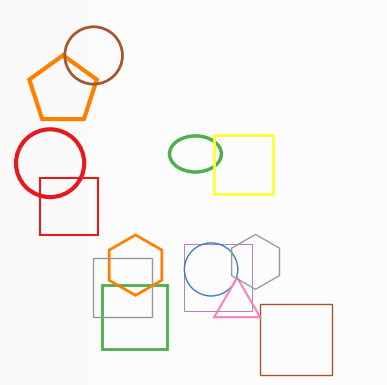[{"shape": "circle", "thickness": 3, "radius": 0.44, "center": [0.129, 0.576]}, {"shape": "square", "thickness": 1.5, "radius": 0.38, "center": [0.177, 0.464]}, {"shape": "circle", "thickness": 1, "radius": 0.34, "center": [0.545, 0.3]}, {"shape": "square", "thickness": 2, "radius": 0.42, "center": [0.347, 0.176]}, {"shape": "oval", "thickness": 2.5, "radius": 0.33, "center": [0.504, 0.6]}, {"shape": "square", "thickness": 0.5, "radius": 0.43, "center": [0.563, 0.279]}, {"shape": "hexagon", "thickness": 2, "radius": 0.39, "center": [0.35, 0.311]}, {"shape": "pentagon", "thickness": 3, "radius": 0.46, "center": [0.163, 0.765]}, {"shape": "square", "thickness": 2, "radius": 0.38, "center": [0.628, 0.572]}, {"shape": "square", "thickness": 1, "radius": 0.46, "center": [0.764, 0.119]}, {"shape": "circle", "thickness": 2, "radius": 0.37, "center": [0.242, 0.856]}, {"shape": "triangle", "thickness": 1.5, "radius": 0.34, "center": [0.612, 0.21]}, {"shape": "hexagon", "thickness": 1, "radius": 0.36, "center": [0.659, 0.32]}, {"shape": "square", "thickness": 1, "radius": 0.38, "center": [0.316, 0.254]}]